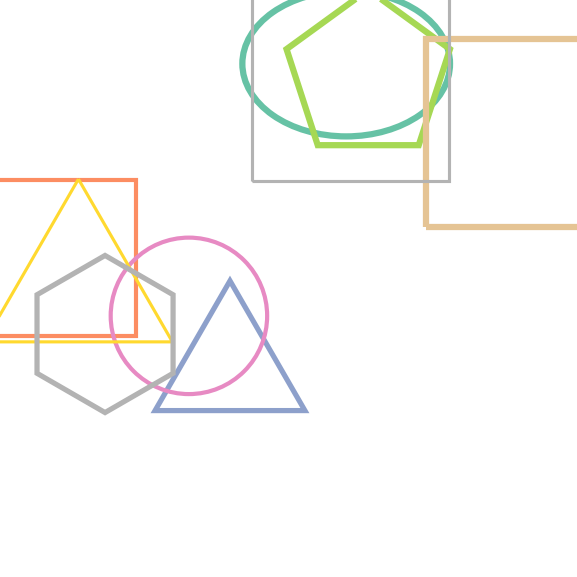[{"shape": "oval", "thickness": 3, "radius": 0.9, "center": [0.599, 0.889]}, {"shape": "square", "thickness": 2, "radius": 0.67, "center": [0.101, 0.553]}, {"shape": "triangle", "thickness": 2.5, "radius": 0.75, "center": [0.398, 0.363]}, {"shape": "circle", "thickness": 2, "radius": 0.68, "center": [0.327, 0.452]}, {"shape": "pentagon", "thickness": 3, "radius": 0.74, "center": [0.638, 0.868]}, {"shape": "triangle", "thickness": 1.5, "radius": 0.94, "center": [0.136, 0.501]}, {"shape": "square", "thickness": 3, "radius": 0.81, "center": [0.899, 0.769]}, {"shape": "hexagon", "thickness": 2.5, "radius": 0.68, "center": [0.182, 0.421]}, {"shape": "square", "thickness": 1.5, "radius": 0.85, "center": [0.607, 0.857]}]